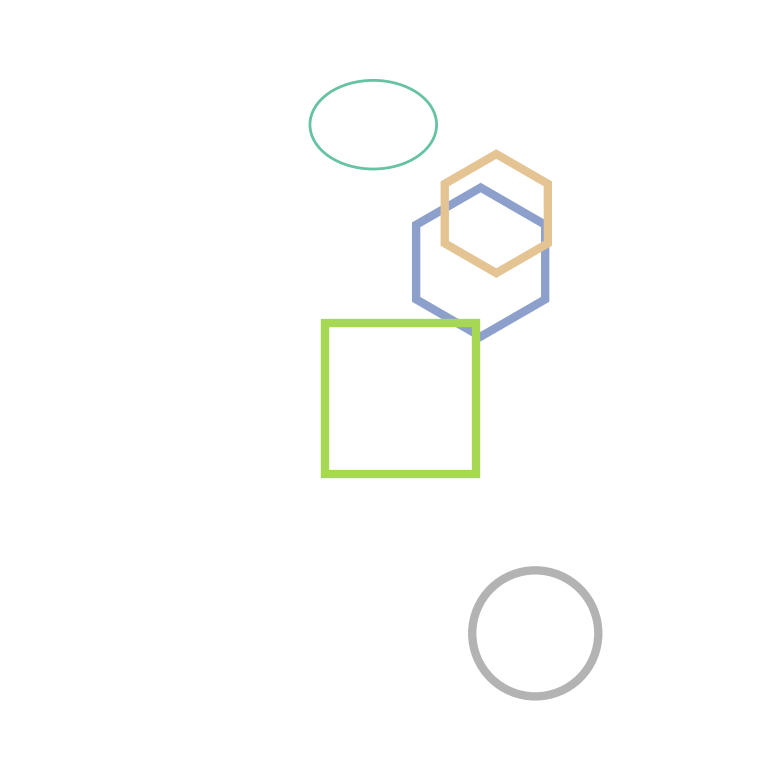[{"shape": "oval", "thickness": 1, "radius": 0.41, "center": [0.485, 0.838]}, {"shape": "hexagon", "thickness": 3, "radius": 0.48, "center": [0.624, 0.66]}, {"shape": "square", "thickness": 3, "radius": 0.49, "center": [0.52, 0.483]}, {"shape": "hexagon", "thickness": 3, "radius": 0.39, "center": [0.645, 0.723]}, {"shape": "circle", "thickness": 3, "radius": 0.41, "center": [0.695, 0.177]}]